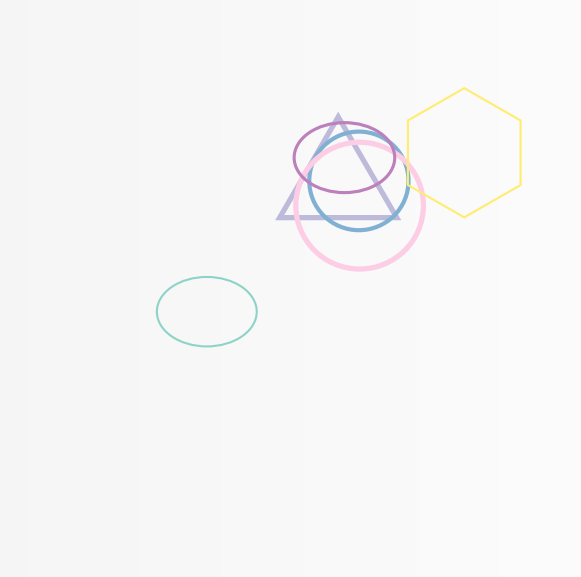[{"shape": "oval", "thickness": 1, "radius": 0.43, "center": [0.356, 0.459]}, {"shape": "triangle", "thickness": 2.5, "radius": 0.58, "center": [0.582, 0.68]}, {"shape": "circle", "thickness": 2, "radius": 0.43, "center": [0.617, 0.686]}, {"shape": "circle", "thickness": 2.5, "radius": 0.55, "center": [0.619, 0.643]}, {"shape": "oval", "thickness": 1.5, "radius": 0.43, "center": [0.593, 0.726]}, {"shape": "hexagon", "thickness": 1, "radius": 0.56, "center": [0.799, 0.735]}]